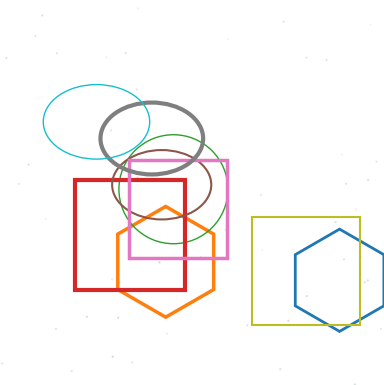[{"shape": "hexagon", "thickness": 2, "radius": 0.66, "center": [0.882, 0.272]}, {"shape": "hexagon", "thickness": 2.5, "radius": 0.72, "center": [0.43, 0.32]}, {"shape": "circle", "thickness": 1, "radius": 0.71, "center": [0.45, 0.509]}, {"shape": "square", "thickness": 3, "radius": 0.71, "center": [0.338, 0.39]}, {"shape": "oval", "thickness": 1.5, "radius": 0.64, "center": [0.42, 0.52]}, {"shape": "square", "thickness": 2.5, "radius": 0.64, "center": [0.463, 0.458]}, {"shape": "oval", "thickness": 3, "radius": 0.67, "center": [0.394, 0.64]}, {"shape": "square", "thickness": 1.5, "radius": 0.7, "center": [0.795, 0.296]}, {"shape": "oval", "thickness": 1, "radius": 0.69, "center": [0.251, 0.684]}]